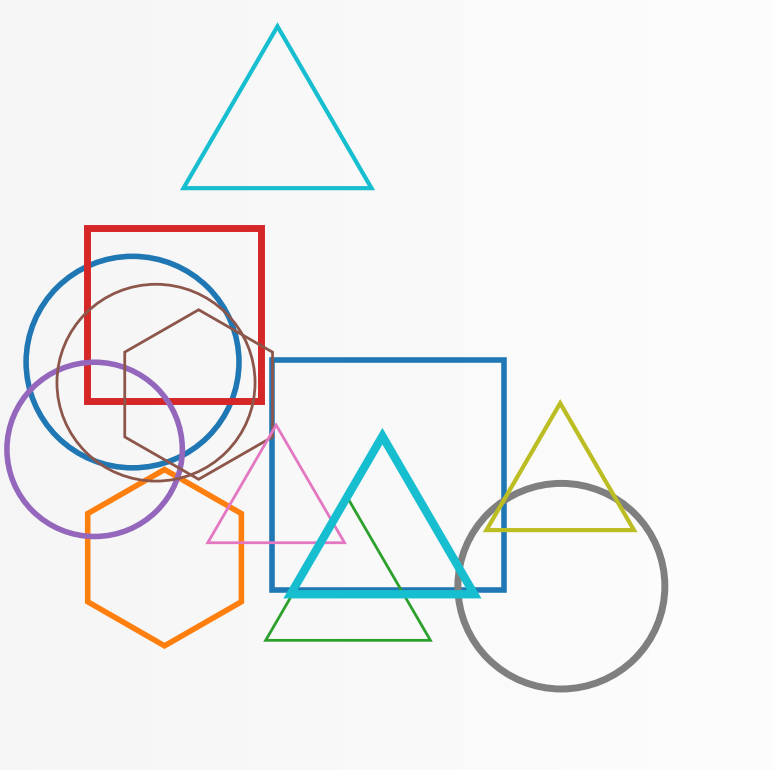[{"shape": "circle", "thickness": 2, "radius": 0.69, "center": [0.171, 0.53]}, {"shape": "square", "thickness": 2, "radius": 0.75, "center": [0.501, 0.383]}, {"shape": "hexagon", "thickness": 2, "radius": 0.57, "center": [0.212, 0.276]}, {"shape": "triangle", "thickness": 1, "radius": 0.61, "center": [0.449, 0.23]}, {"shape": "square", "thickness": 2.5, "radius": 0.56, "center": [0.224, 0.592]}, {"shape": "circle", "thickness": 2, "radius": 0.57, "center": [0.122, 0.416]}, {"shape": "hexagon", "thickness": 1, "radius": 0.55, "center": [0.256, 0.488]}, {"shape": "circle", "thickness": 1, "radius": 0.64, "center": [0.201, 0.503]}, {"shape": "triangle", "thickness": 1, "radius": 0.51, "center": [0.356, 0.346]}, {"shape": "circle", "thickness": 2.5, "radius": 0.67, "center": [0.724, 0.239]}, {"shape": "triangle", "thickness": 1.5, "radius": 0.55, "center": [0.723, 0.366]}, {"shape": "triangle", "thickness": 3, "radius": 0.68, "center": [0.493, 0.297]}, {"shape": "triangle", "thickness": 1.5, "radius": 0.7, "center": [0.358, 0.826]}]